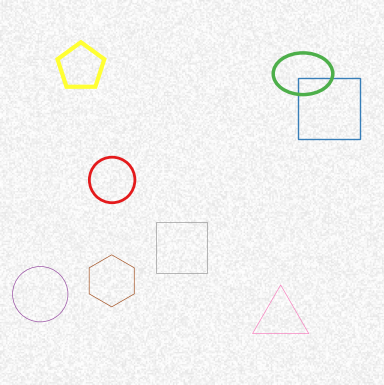[{"shape": "circle", "thickness": 2, "radius": 0.3, "center": [0.291, 0.533]}, {"shape": "square", "thickness": 1, "radius": 0.4, "center": [0.854, 0.718]}, {"shape": "oval", "thickness": 2.5, "radius": 0.39, "center": [0.787, 0.808]}, {"shape": "circle", "thickness": 0.5, "radius": 0.36, "center": [0.105, 0.236]}, {"shape": "pentagon", "thickness": 3, "radius": 0.32, "center": [0.21, 0.826]}, {"shape": "hexagon", "thickness": 0.5, "radius": 0.34, "center": [0.29, 0.271]}, {"shape": "triangle", "thickness": 0.5, "radius": 0.42, "center": [0.729, 0.176]}, {"shape": "square", "thickness": 0.5, "radius": 0.33, "center": [0.472, 0.357]}]